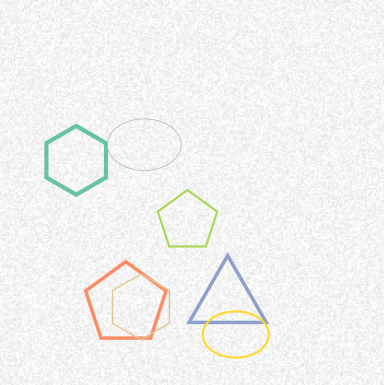[{"shape": "hexagon", "thickness": 3, "radius": 0.45, "center": [0.198, 0.584]}, {"shape": "pentagon", "thickness": 2.5, "radius": 0.55, "center": [0.327, 0.211]}, {"shape": "triangle", "thickness": 2.5, "radius": 0.58, "center": [0.591, 0.22]}, {"shape": "pentagon", "thickness": 1.5, "radius": 0.41, "center": [0.487, 0.425]}, {"shape": "oval", "thickness": 1.5, "radius": 0.43, "center": [0.612, 0.131]}, {"shape": "hexagon", "thickness": 1, "radius": 0.43, "center": [0.366, 0.203]}, {"shape": "oval", "thickness": 0.5, "radius": 0.48, "center": [0.375, 0.624]}]